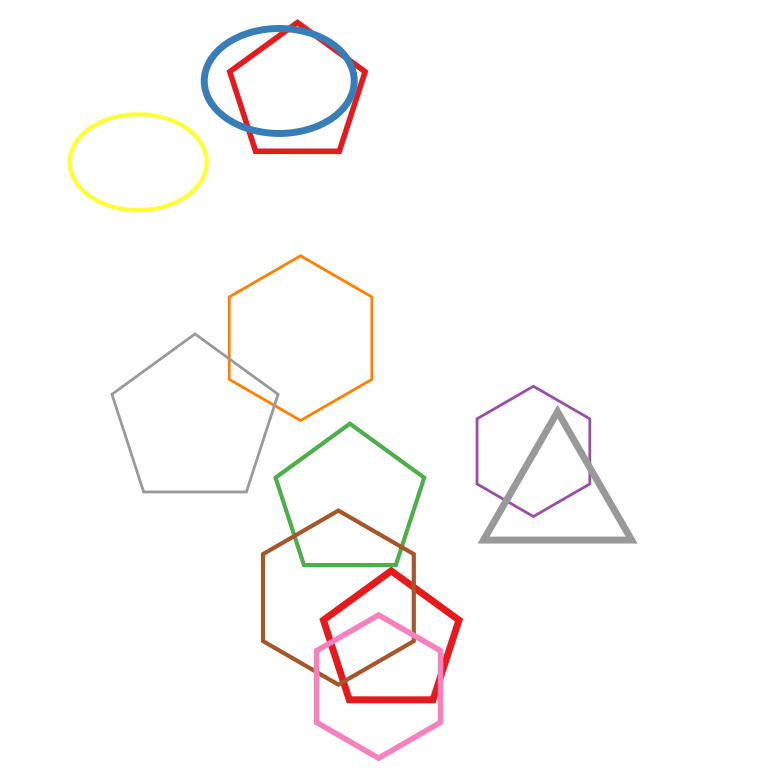[{"shape": "pentagon", "thickness": 2.5, "radius": 0.46, "center": [0.508, 0.166]}, {"shape": "pentagon", "thickness": 2, "radius": 0.46, "center": [0.386, 0.878]}, {"shape": "oval", "thickness": 2.5, "radius": 0.49, "center": [0.363, 0.895]}, {"shape": "pentagon", "thickness": 1.5, "radius": 0.51, "center": [0.454, 0.348]}, {"shape": "hexagon", "thickness": 1, "radius": 0.42, "center": [0.693, 0.414]}, {"shape": "hexagon", "thickness": 1, "radius": 0.53, "center": [0.39, 0.561]}, {"shape": "oval", "thickness": 1.5, "radius": 0.44, "center": [0.18, 0.789]}, {"shape": "hexagon", "thickness": 1.5, "radius": 0.57, "center": [0.44, 0.224]}, {"shape": "hexagon", "thickness": 2, "radius": 0.46, "center": [0.492, 0.108]}, {"shape": "triangle", "thickness": 2.5, "radius": 0.56, "center": [0.724, 0.354]}, {"shape": "pentagon", "thickness": 1, "radius": 0.57, "center": [0.253, 0.453]}]